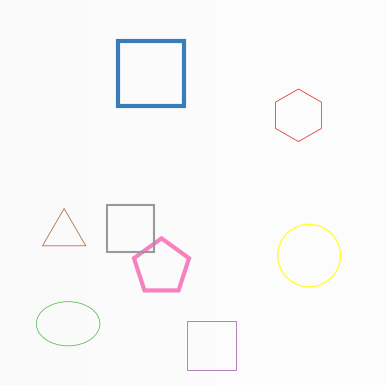[{"shape": "hexagon", "thickness": 0.5, "radius": 0.34, "center": [0.77, 0.701]}, {"shape": "square", "thickness": 3, "radius": 0.42, "center": [0.39, 0.809]}, {"shape": "oval", "thickness": 0.5, "radius": 0.41, "center": [0.176, 0.159]}, {"shape": "square", "thickness": 0.5, "radius": 0.32, "center": [0.546, 0.102]}, {"shape": "circle", "thickness": 1, "radius": 0.41, "center": [0.798, 0.336]}, {"shape": "triangle", "thickness": 0.5, "radius": 0.32, "center": [0.165, 0.394]}, {"shape": "pentagon", "thickness": 3, "radius": 0.37, "center": [0.417, 0.306]}, {"shape": "square", "thickness": 1.5, "radius": 0.3, "center": [0.336, 0.407]}]